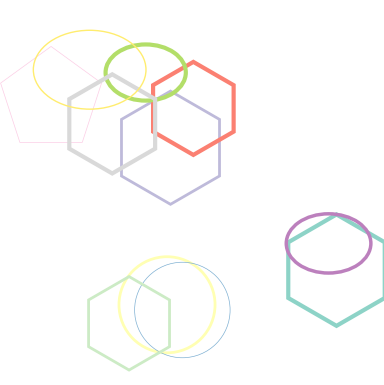[{"shape": "hexagon", "thickness": 3, "radius": 0.72, "center": [0.874, 0.298]}, {"shape": "circle", "thickness": 2, "radius": 0.62, "center": [0.434, 0.208]}, {"shape": "hexagon", "thickness": 2, "radius": 0.74, "center": [0.443, 0.616]}, {"shape": "hexagon", "thickness": 3, "radius": 0.6, "center": [0.502, 0.718]}, {"shape": "circle", "thickness": 0.5, "radius": 0.62, "center": [0.474, 0.195]}, {"shape": "oval", "thickness": 3, "radius": 0.52, "center": [0.378, 0.812]}, {"shape": "pentagon", "thickness": 0.5, "radius": 0.69, "center": [0.133, 0.742]}, {"shape": "hexagon", "thickness": 3, "radius": 0.64, "center": [0.291, 0.678]}, {"shape": "oval", "thickness": 2.5, "radius": 0.55, "center": [0.853, 0.368]}, {"shape": "hexagon", "thickness": 2, "radius": 0.61, "center": [0.335, 0.16]}, {"shape": "oval", "thickness": 1, "radius": 0.73, "center": [0.233, 0.819]}]